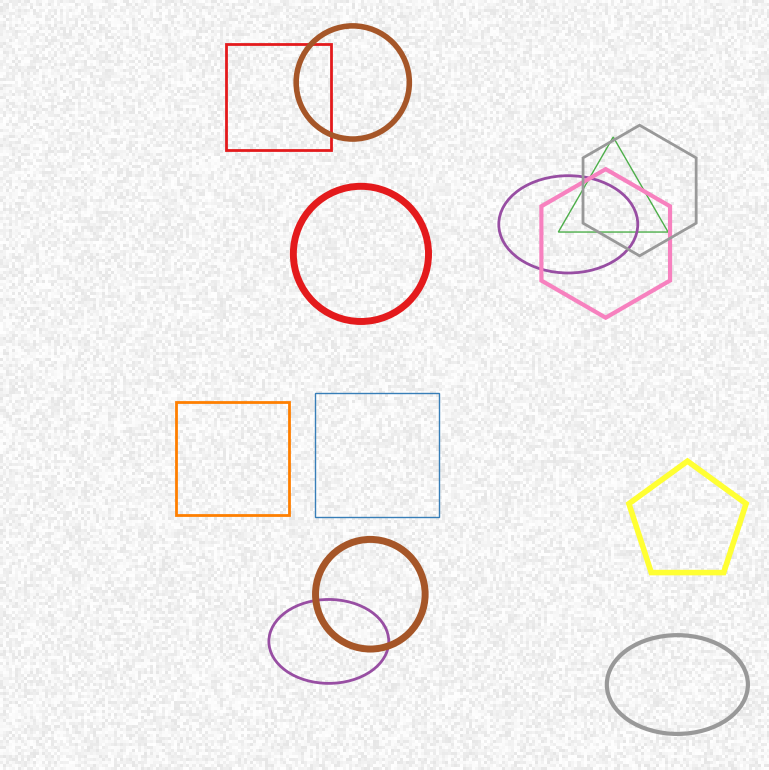[{"shape": "square", "thickness": 1, "radius": 0.34, "center": [0.361, 0.874]}, {"shape": "circle", "thickness": 2.5, "radius": 0.44, "center": [0.469, 0.67]}, {"shape": "square", "thickness": 0.5, "radius": 0.4, "center": [0.49, 0.409]}, {"shape": "triangle", "thickness": 0.5, "radius": 0.41, "center": [0.796, 0.74]}, {"shape": "oval", "thickness": 1, "radius": 0.45, "center": [0.738, 0.709]}, {"shape": "oval", "thickness": 1, "radius": 0.39, "center": [0.427, 0.167]}, {"shape": "square", "thickness": 1, "radius": 0.37, "center": [0.302, 0.405]}, {"shape": "pentagon", "thickness": 2, "radius": 0.4, "center": [0.893, 0.321]}, {"shape": "circle", "thickness": 2.5, "radius": 0.36, "center": [0.481, 0.228]}, {"shape": "circle", "thickness": 2, "radius": 0.37, "center": [0.458, 0.893]}, {"shape": "hexagon", "thickness": 1.5, "radius": 0.48, "center": [0.787, 0.684]}, {"shape": "oval", "thickness": 1.5, "radius": 0.46, "center": [0.88, 0.111]}, {"shape": "hexagon", "thickness": 1, "radius": 0.42, "center": [0.831, 0.753]}]